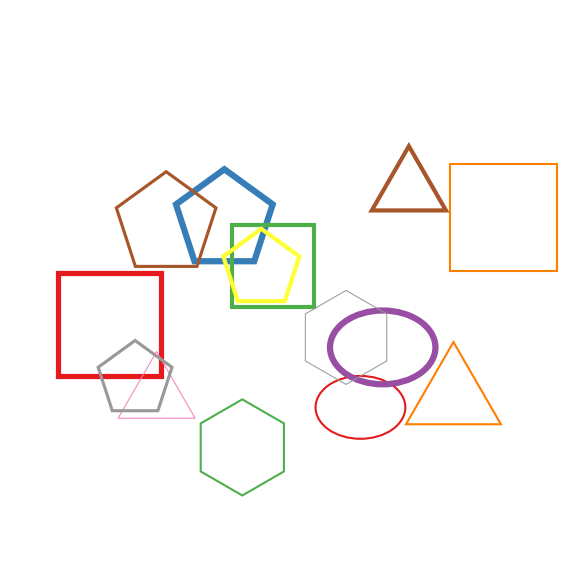[{"shape": "square", "thickness": 2.5, "radius": 0.45, "center": [0.19, 0.437]}, {"shape": "oval", "thickness": 1, "radius": 0.39, "center": [0.624, 0.294]}, {"shape": "pentagon", "thickness": 3, "radius": 0.44, "center": [0.388, 0.618]}, {"shape": "hexagon", "thickness": 1, "radius": 0.42, "center": [0.42, 0.224]}, {"shape": "square", "thickness": 2, "radius": 0.35, "center": [0.472, 0.539]}, {"shape": "oval", "thickness": 3, "radius": 0.46, "center": [0.663, 0.398]}, {"shape": "square", "thickness": 1, "radius": 0.46, "center": [0.872, 0.623]}, {"shape": "triangle", "thickness": 1, "radius": 0.47, "center": [0.785, 0.312]}, {"shape": "pentagon", "thickness": 2, "radius": 0.35, "center": [0.452, 0.534]}, {"shape": "pentagon", "thickness": 1.5, "radius": 0.45, "center": [0.288, 0.611]}, {"shape": "triangle", "thickness": 2, "radius": 0.37, "center": [0.708, 0.672]}, {"shape": "triangle", "thickness": 0.5, "radius": 0.39, "center": [0.271, 0.313]}, {"shape": "pentagon", "thickness": 1.5, "radius": 0.34, "center": [0.234, 0.342]}, {"shape": "hexagon", "thickness": 0.5, "radius": 0.41, "center": [0.599, 0.415]}]